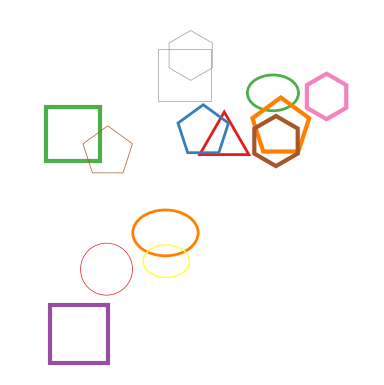[{"shape": "triangle", "thickness": 2, "radius": 0.37, "center": [0.582, 0.635]}, {"shape": "circle", "thickness": 0.5, "radius": 0.34, "center": [0.277, 0.301]}, {"shape": "pentagon", "thickness": 2, "radius": 0.34, "center": [0.528, 0.659]}, {"shape": "square", "thickness": 3, "radius": 0.35, "center": [0.19, 0.652]}, {"shape": "oval", "thickness": 2, "radius": 0.33, "center": [0.709, 0.759]}, {"shape": "square", "thickness": 3, "radius": 0.38, "center": [0.206, 0.133]}, {"shape": "pentagon", "thickness": 3, "radius": 0.39, "center": [0.729, 0.669]}, {"shape": "oval", "thickness": 2, "radius": 0.42, "center": [0.43, 0.395]}, {"shape": "oval", "thickness": 1, "radius": 0.3, "center": [0.432, 0.322]}, {"shape": "pentagon", "thickness": 0.5, "radius": 0.34, "center": [0.28, 0.606]}, {"shape": "hexagon", "thickness": 3, "radius": 0.33, "center": [0.717, 0.634]}, {"shape": "hexagon", "thickness": 3, "radius": 0.3, "center": [0.848, 0.75]}, {"shape": "hexagon", "thickness": 0.5, "radius": 0.32, "center": [0.495, 0.856]}, {"shape": "square", "thickness": 0.5, "radius": 0.34, "center": [0.48, 0.805]}]